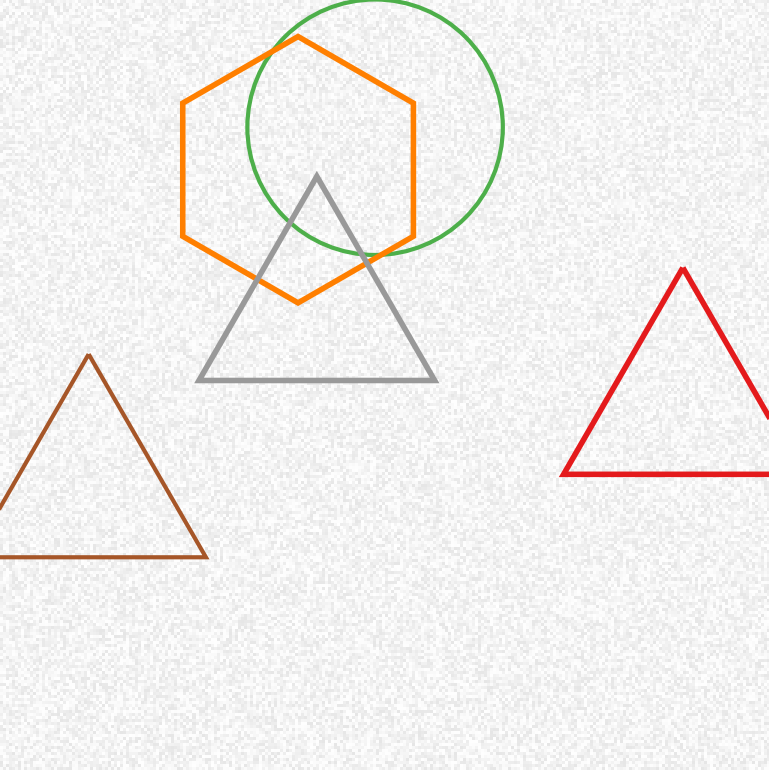[{"shape": "triangle", "thickness": 2, "radius": 0.89, "center": [0.887, 0.473]}, {"shape": "circle", "thickness": 1.5, "radius": 0.83, "center": [0.487, 0.835]}, {"shape": "hexagon", "thickness": 2, "radius": 0.86, "center": [0.387, 0.78]}, {"shape": "triangle", "thickness": 1.5, "radius": 0.88, "center": [0.115, 0.364]}, {"shape": "triangle", "thickness": 2, "radius": 0.88, "center": [0.411, 0.594]}]